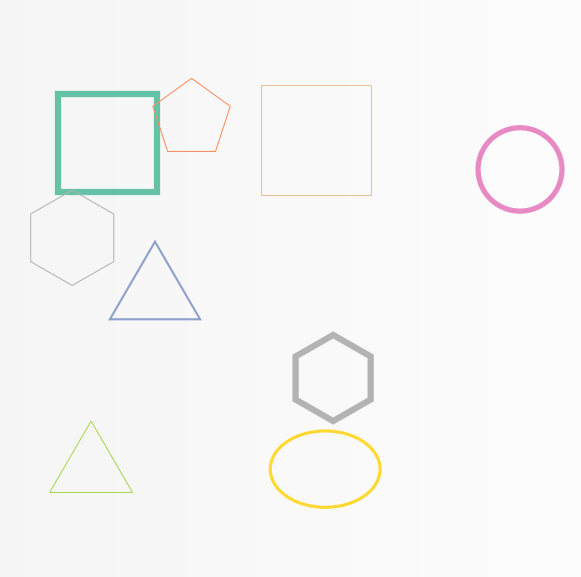[{"shape": "square", "thickness": 3, "radius": 0.43, "center": [0.185, 0.751]}, {"shape": "pentagon", "thickness": 0.5, "radius": 0.35, "center": [0.33, 0.793]}, {"shape": "triangle", "thickness": 1, "radius": 0.45, "center": [0.267, 0.491]}, {"shape": "circle", "thickness": 2.5, "radius": 0.36, "center": [0.895, 0.706]}, {"shape": "triangle", "thickness": 0.5, "radius": 0.41, "center": [0.157, 0.188]}, {"shape": "oval", "thickness": 1.5, "radius": 0.47, "center": [0.559, 0.187]}, {"shape": "square", "thickness": 0.5, "radius": 0.47, "center": [0.543, 0.757]}, {"shape": "hexagon", "thickness": 0.5, "radius": 0.41, "center": [0.124, 0.587]}, {"shape": "hexagon", "thickness": 3, "radius": 0.37, "center": [0.573, 0.345]}]